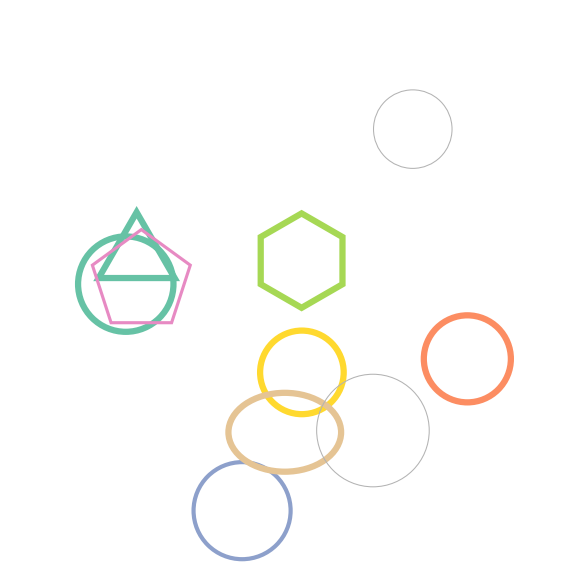[{"shape": "triangle", "thickness": 3, "radius": 0.38, "center": [0.237, 0.556]}, {"shape": "circle", "thickness": 3, "radius": 0.41, "center": [0.218, 0.507]}, {"shape": "circle", "thickness": 3, "radius": 0.38, "center": [0.809, 0.378]}, {"shape": "circle", "thickness": 2, "radius": 0.42, "center": [0.419, 0.115]}, {"shape": "pentagon", "thickness": 1.5, "radius": 0.45, "center": [0.245, 0.512]}, {"shape": "hexagon", "thickness": 3, "radius": 0.41, "center": [0.522, 0.548]}, {"shape": "circle", "thickness": 3, "radius": 0.36, "center": [0.523, 0.354]}, {"shape": "oval", "thickness": 3, "radius": 0.49, "center": [0.493, 0.251]}, {"shape": "circle", "thickness": 0.5, "radius": 0.49, "center": [0.646, 0.254]}, {"shape": "circle", "thickness": 0.5, "radius": 0.34, "center": [0.715, 0.776]}]